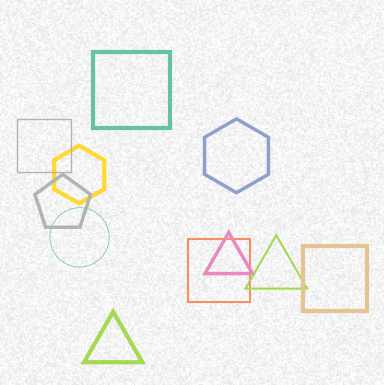[{"shape": "circle", "thickness": 0.5, "radius": 0.39, "center": [0.207, 0.384]}, {"shape": "square", "thickness": 3, "radius": 0.5, "center": [0.342, 0.767]}, {"shape": "square", "thickness": 1.5, "radius": 0.41, "center": [0.569, 0.298]}, {"shape": "hexagon", "thickness": 2.5, "radius": 0.48, "center": [0.614, 0.595]}, {"shape": "triangle", "thickness": 2.5, "radius": 0.36, "center": [0.594, 0.325]}, {"shape": "triangle", "thickness": 1.5, "radius": 0.46, "center": [0.718, 0.297]}, {"shape": "triangle", "thickness": 3, "radius": 0.44, "center": [0.294, 0.103]}, {"shape": "hexagon", "thickness": 3, "radius": 0.38, "center": [0.206, 0.547]}, {"shape": "square", "thickness": 3, "radius": 0.42, "center": [0.87, 0.277]}, {"shape": "square", "thickness": 1, "radius": 0.35, "center": [0.114, 0.622]}, {"shape": "pentagon", "thickness": 2.5, "radius": 0.38, "center": [0.163, 0.471]}]